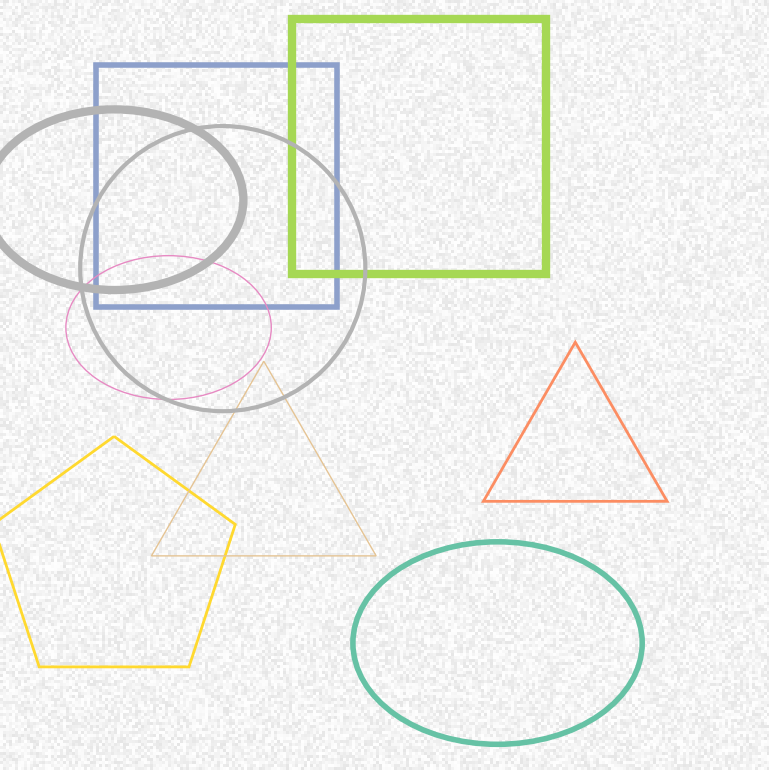[{"shape": "oval", "thickness": 2, "radius": 0.94, "center": [0.646, 0.165]}, {"shape": "triangle", "thickness": 1, "radius": 0.69, "center": [0.747, 0.418]}, {"shape": "square", "thickness": 2, "radius": 0.78, "center": [0.281, 0.758]}, {"shape": "oval", "thickness": 0.5, "radius": 0.67, "center": [0.219, 0.575]}, {"shape": "square", "thickness": 3, "radius": 0.83, "center": [0.544, 0.81]}, {"shape": "pentagon", "thickness": 1, "radius": 0.83, "center": [0.148, 0.268]}, {"shape": "triangle", "thickness": 0.5, "radius": 0.84, "center": [0.343, 0.362]}, {"shape": "oval", "thickness": 3, "radius": 0.84, "center": [0.149, 0.741]}, {"shape": "circle", "thickness": 1.5, "radius": 0.93, "center": [0.289, 0.651]}]